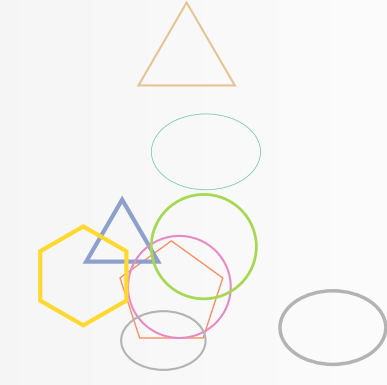[{"shape": "oval", "thickness": 0.5, "radius": 0.7, "center": [0.531, 0.606]}, {"shape": "pentagon", "thickness": 1, "radius": 0.7, "center": [0.442, 0.235]}, {"shape": "triangle", "thickness": 3, "radius": 0.54, "center": [0.315, 0.374]}, {"shape": "circle", "thickness": 1.5, "radius": 0.66, "center": [0.463, 0.255]}, {"shape": "circle", "thickness": 2, "radius": 0.68, "center": [0.526, 0.359]}, {"shape": "hexagon", "thickness": 3, "radius": 0.64, "center": [0.215, 0.283]}, {"shape": "triangle", "thickness": 1.5, "radius": 0.72, "center": [0.482, 0.85]}, {"shape": "oval", "thickness": 2.5, "radius": 0.68, "center": [0.859, 0.149]}, {"shape": "oval", "thickness": 1.5, "radius": 0.54, "center": [0.422, 0.116]}]